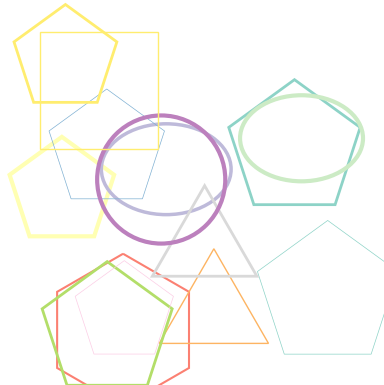[{"shape": "pentagon", "thickness": 0.5, "radius": 0.96, "center": [0.851, 0.235]}, {"shape": "pentagon", "thickness": 2, "radius": 0.9, "center": [0.765, 0.614]}, {"shape": "pentagon", "thickness": 3, "radius": 0.71, "center": [0.161, 0.502]}, {"shape": "oval", "thickness": 2.5, "radius": 0.84, "center": [0.432, 0.56]}, {"shape": "hexagon", "thickness": 1.5, "radius": 0.99, "center": [0.32, 0.143]}, {"shape": "pentagon", "thickness": 0.5, "radius": 0.79, "center": [0.277, 0.611]}, {"shape": "triangle", "thickness": 1, "radius": 0.82, "center": [0.555, 0.19]}, {"shape": "pentagon", "thickness": 2, "radius": 0.89, "center": [0.278, 0.143]}, {"shape": "pentagon", "thickness": 0.5, "radius": 0.67, "center": [0.323, 0.189]}, {"shape": "triangle", "thickness": 2, "radius": 0.78, "center": [0.531, 0.361]}, {"shape": "circle", "thickness": 3, "radius": 0.83, "center": [0.419, 0.534]}, {"shape": "oval", "thickness": 3, "radius": 0.8, "center": [0.783, 0.641]}, {"shape": "square", "thickness": 1, "radius": 0.76, "center": [0.257, 0.765]}, {"shape": "pentagon", "thickness": 2, "radius": 0.7, "center": [0.17, 0.848]}]